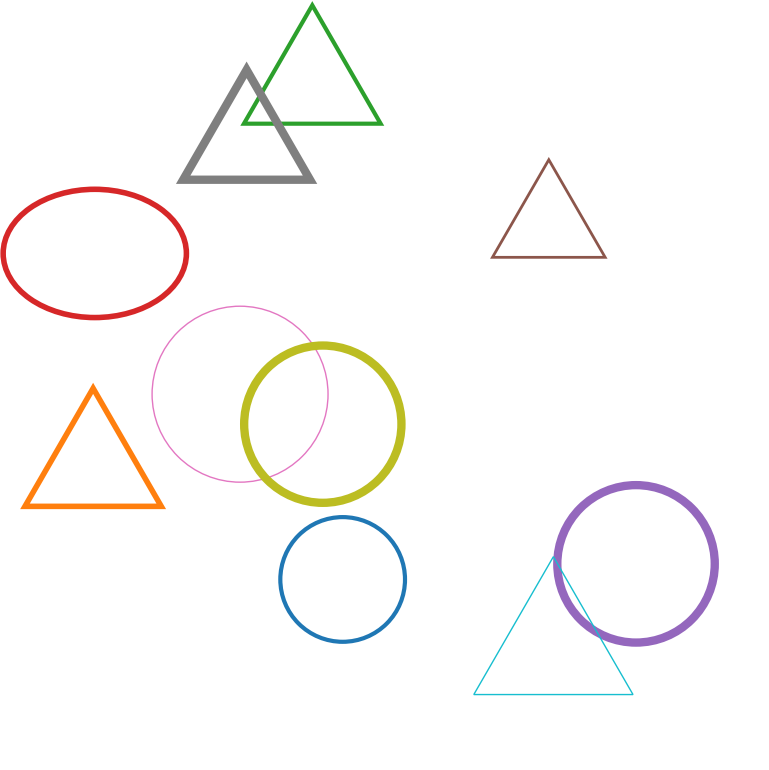[{"shape": "circle", "thickness": 1.5, "radius": 0.4, "center": [0.445, 0.247]}, {"shape": "triangle", "thickness": 2, "radius": 0.51, "center": [0.121, 0.393]}, {"shape": "triangle", "thickness": 1.5, "radius": 0.51, "center": [0.406, 0.891]}, {"shape": "oval", "thickness": 2, "radius": 0.59, "center": [0.123, 0.671]}, {"shape": "circle", "thickness": 3, "radius": 0.51, "center": [0.826, 0.268]}, {"shape": "triangle", "thickness": 1, "radius": 0.42, "center": [0.713, 0.708]}, {"shape": "circle", "thickness": 0.5, "radius": 0.57, "center": [0.312, 0.488]}, {"shape": "triangle", "thickness": 3, "radius": 0.48, "center": [0.32, 0.814]}, {"shape": "circle", "thickness": 3, "radius": 0.51, "center": [0.419, 0.449]}, {"shape": "triangle", "thickness": 0.5, "radius": 0.6, "center": [0.719, 0.158]}]